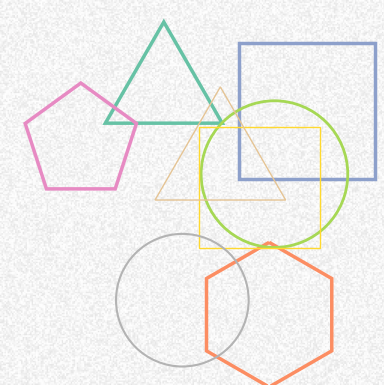[{"shape": "triangle", "thickness": 2.5, "radius": 0.88, "center": [0.425, 0.768]}, {"shape": "hexagon", "thickness": 2.5, "radius": 0.94, "center": [0.699, 0.183]}, {"shape": "square", "thickness": 2.5, "radius": 0.88, "center": [0.798, 0.711]}, {"shape": "pentagon", "thickness": 2.5, "radius": 0.76, "center": [0.21, 0.632]}, {"shape": "circle", "thickness": 2, "radius": 0.95, "center": [0.713, 0.548]}, {"shape": "square", "thickness": 1, "radius": 0.79, "center": [0.675, 0.513]}, {"shape": "triangle", "thickness": 1, "radius": 0.98, "center": [0.572, 0.578]}, {"shape": "circle", "thickness": 1.5, "radius": 0.86, "center": [0.474, 0.22]}]